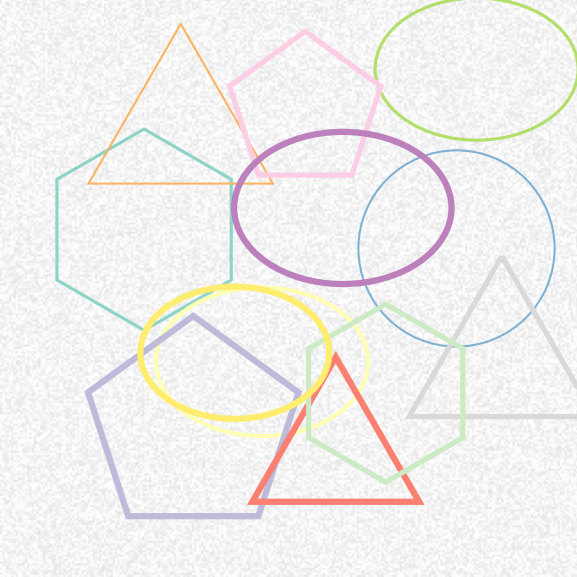[{"shape": "hexagon", "thickness": 1.5, "radius": 0.87, "center": [0.25, 0.601]}, {"shape": "oval", "thickness": 2, "radius": 0.92, "center": [0.454, 0.373]}, {"shape": "pentagon", "thickness": 3, "radius": 0.96, "center": [0.335, 0.26]}, {"shape": "triangle", "thickness": 3, "radius": 0.83, "center": [0.581, 0.214]}, {"shape": "circle", "thickness": 1, "radius": 0.85, "center": [0.791, 0.569]}, {"shape": "triangle", "thickness": 1, "radius": 0.92, "center": [0.313, 0.773]}, {"shape": "oval", "thickness": 1.5, "radius": 0.88, "center": [0.825, 0.879]}, {"shape": "pentagon", "thickness": 2.5, "radius": 0.69, "center": [0.528, 0.807]}, {"shape": "triangle", "thickness": 2.5, "radius": 0.93, "center": [0.869, 0.37]}, {"shape": "oval", "thickness": 3, "radius": 0.94, "center": [0.594, 0.639]}, {"shape": "hexagon", "thickness": 2.5, "radius": 0.77, "center": [0.668, 0.318]}, {"shape": "oval", "thickness": 3, "radius": 0.82, "center": [0.407, 0.388]}]